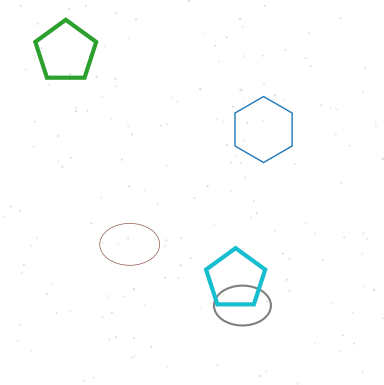[{"shape": "hexagon", "thickness": 1, "radius": 0.43, "center": [0.685, 0.664]}, {"shape": "pentagon", "thickness": 3, "radius": 0.42, "center": [0.171, 0.865]}, {"shape": "oval", "thickness": 0.5, "radius": 0.39, "center": [0.337, 0.365]}, {"shape": "oval", "thickness": 1.5, "radius": 0.37, "center": [0.63, 0.206]}, {"shape": "pentagon", "thickness": 3, "radius": 0.4, "center": [0.612, 0.275]}]